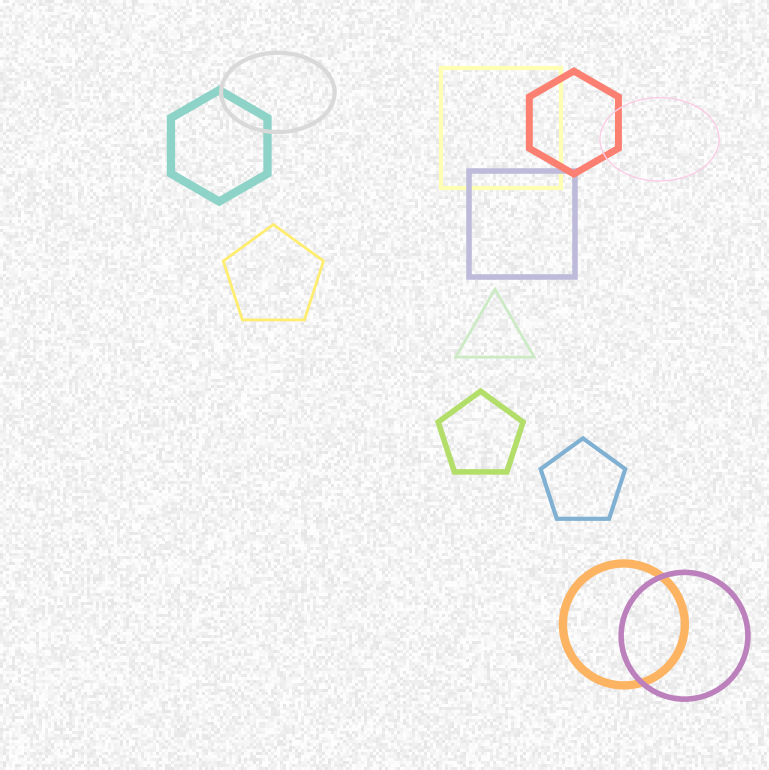[{"shape": "hexagon", "thickness": 3, "radius": 0.36, "center": [0.285, 0.811]}, {"shape": "square", "thickness": 1.5, "radius": 0.39, "center": [0.651, 0.834]}, {"shape": "square", "thickness": 2, "radius": 0.34, "center": [0.678, 0.71]}, {"shape": "hexagon", "thickness": 2.5, "radius": 0.33, "center": [0.745, 0.841]}, {"shape": "pentagon", "thickness": 1.5, "radius": 0.29, "center": [0.757, 0.373]}, {"shape": "circle", "thickness": 3, "radius": 0.4, "center": [0.81, 0.189]}, {"shape": "pentagon", "thickness": 2, "radius": 0.29, "center": [0.624, 0.434]}, {"shape": "oval", "thickness": 0.5, "radius": 0.39, "center": [0.856, 0.819]}, {"shape": "oval", "thickness": 1.5, "radius": 0.37, "center": [0.361, 0.88]}, {"shape": "circle", "thickness": 2, "radius": 0.41, "center": [0.889, 0.174]}, {"shape": "triangle", "thickness": 1, "radius": 0.29, "center": [0.643, 0.566]}, {"shape": "pentagon", "thickness": 1, "radius": 0.34, "center": [0.355, 0.64]}]